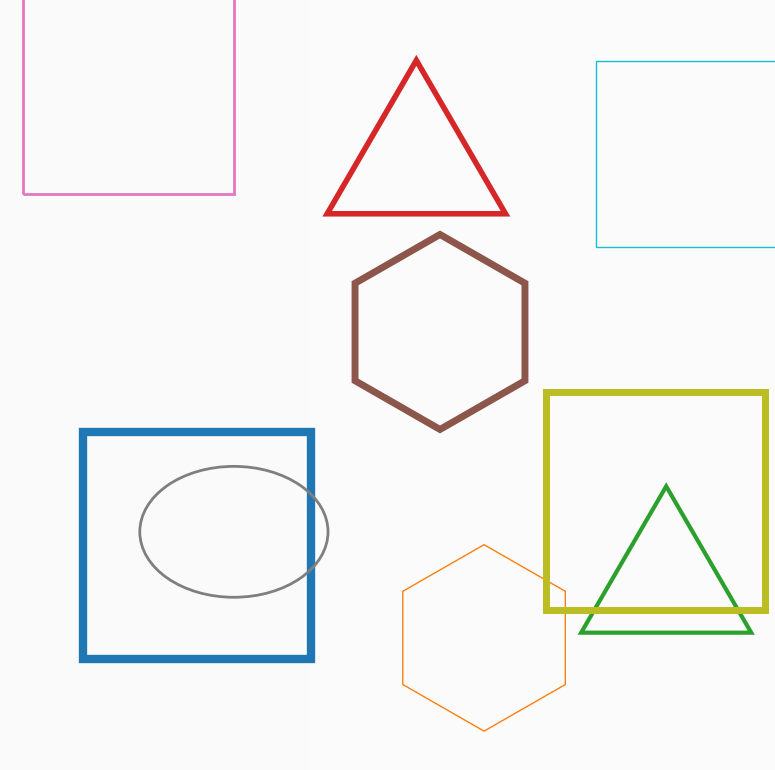[{"shape": "square", "thickness": 3, "radius": 0.74, "center": [0.254, 0.291]}, {"shape": "hexagon", "thickness": 0.5, "radius": 0.61, "center": [0.625, 0.172]}, {"shape": "triangle", "thickness": 1.5, "radius": 0.63, "center": [0.86, 0.242]}, {"shape": "triangle", "thickness": 2, "radius": 0.66, "center": [0.537, 0.789]}, {"shape": "hexagon", "thickness": 2.5, "radius": 0.63, "center": [0.568, 0.569]}, {"shape": "square", "thickness": 1, "radius": 0.68, "center": [0.166, 0.885]}, {"shape": "oval", "thickness": 1, "radius": 0.61, "center": [0.302, 0.309]}, {"shape": "square", "thickness": 2.5, "radius": 0.71, "center": [0.846, 0.349]}, {"shape": "square", "thickness": 0.5, "radius": 0.6, "center": [0.89, 0.8]}]